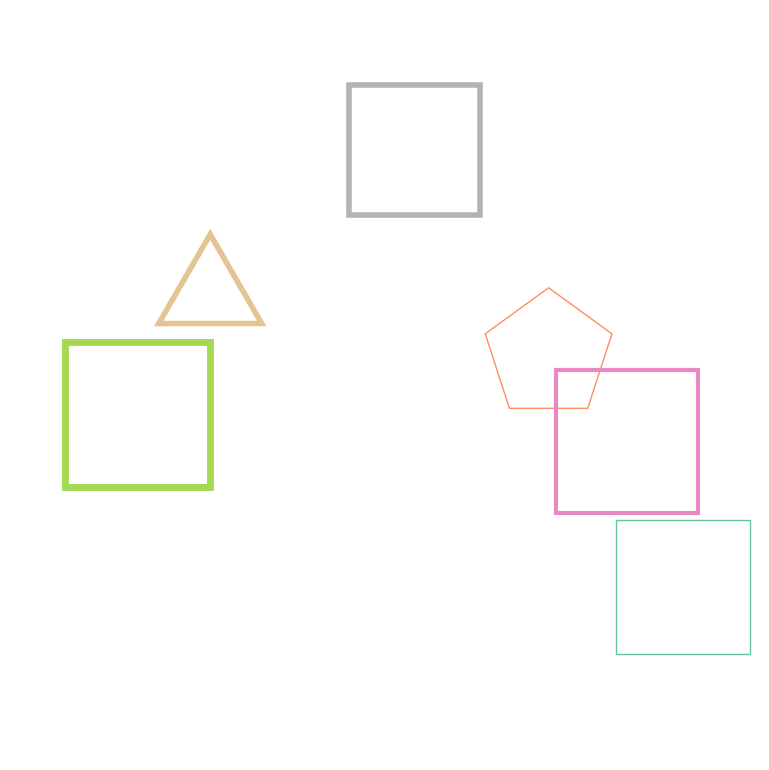[{"shape": "square", "thickness": 0.5, "radius": 0.43, "center": [0.887, 0.238]}, {"shape": "pentagon", "thickness": 0.5, "radius": 0.43, "center": [0.712, 0.54]}, {"shape": "square", "thickness": 1.5, "radius": 0.46, "center": [0.814, 0.427]}, {"shape": "square", "thickness": 2.5, "radius": 0.47, "center": [0.179, 0.462]}, {"shape": "triangle", "thickness": 2, "radius": 0.39, "center": [0.273, 0.618]}, {"shape": "square", "thickness": 2, "radius": 0.42, "center": [0.538, 0.805]}]